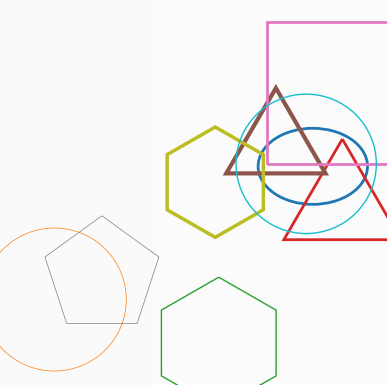[{"shape": "oval", "thickness": 2, "radius": 0.71, "center": [0.807, 0.568]}, {"shape": "circle", "thickness": 0.5, "radius": 0.93, "center": [0.14, 0.222]}, {"shape": "hexagon", "thickness": 1, "radius": 0.85, "center": [0.565, 0.109]}, {"shape": "triangle", "thickness": 2, "radius": 0.87, "center": [0.883, 0.465]}, {"shape": "triangle", "thickness": 3, "radius": 0.74, "center": [0.712, 0.624]}, {"shape": "square", "thickness": 2, "radius": 0.92, "center": [0.875, 0.759]}, {"shape": "pentagon", "thickness": 0.5, "radius": 0.77, "center": [0.263, 0.285]}, {"shape": "hexagon", "thickness": 2.5, "radius": 0.72, "center": [0.555, 0.527]}, {"shape": "circle", "thickness": 1, "radius": 0.91, "center": [0.79, 0.574]}]